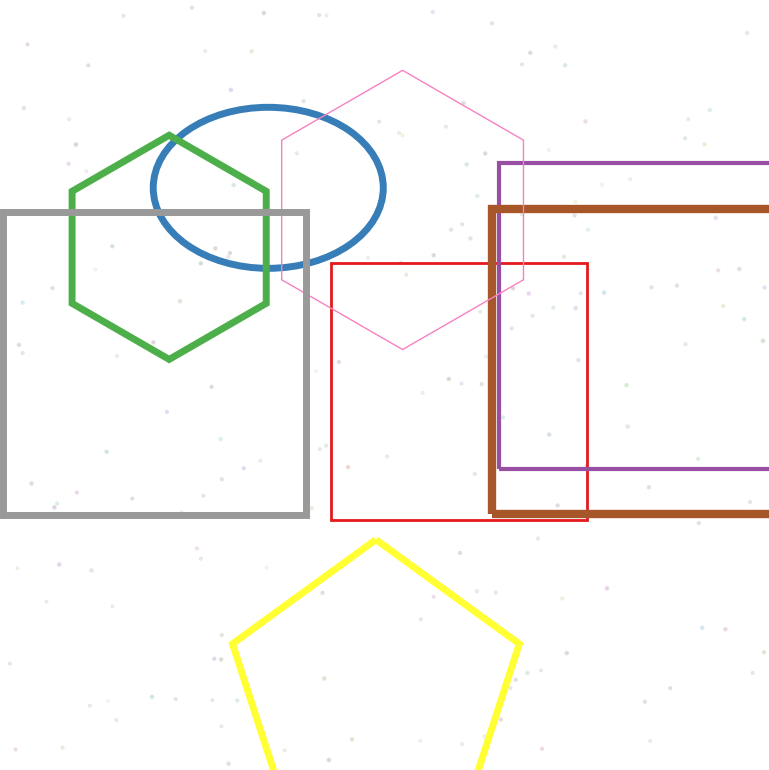[{"shape": "square", "thickness": 1, "radius": 0.83, "center": [0.596, 0.492]}, {"shape": "oval", "thickness": 2.5, "radius": 0.75, "center": [0.348, 0.756]}, {"shape": "hexagon", "thickness": 2.5, "radius": 0.73, "center": [0.22, 0.679]}, {"shape": "square", "thickness": 1.5, "radius": 0.99, "center": [0.847, 0.589]}, {"shape": "pentagon", "thickness": 2.5, "radius": 0.98, "center": [0.488, 0.103]}, {"shape": "square", "thickness": 3, "radius": 0.99, "center": [0.837, 0.53]}, {"shape": "hexagon", "thickness": 0.5, "radius": 0.91, "center": [0.523, 0.727]}, {"shape": "square", "thickness": 2.5, "radius": 0.98, "center": [0.2, 0.528]}]